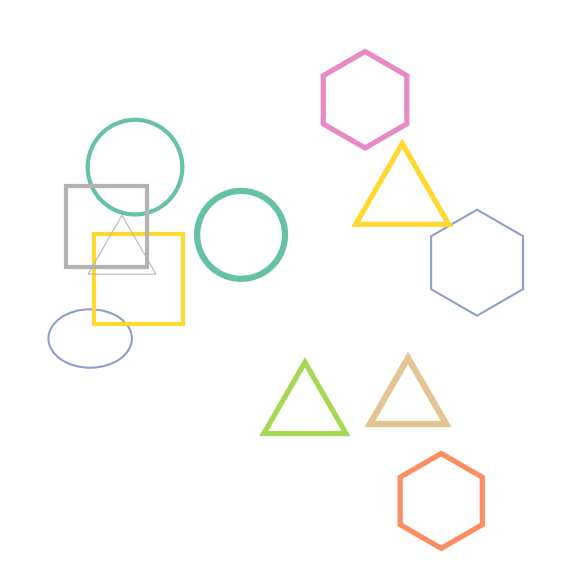[{"shape": "circle", "thickness": 2, "radius": 0.41, "center": [0.234, 0.71]}, {"shape": "circle", "thickness": 3, "radius": 0.38, "center": [0.417, 0.592]}, {"shape": "hexagon", "thickness": 2.5, "radius": 0.41, "center": [0.764, 0.132]}, {"shape": "hexagon", "thickness": 1, "radius": 0.46, "center": [0.826, 0.544]}, {"shape": "oval", "thickness": 1, "radius": 0.36, "center": [0.156, 0.413]}, {"shape": "hexagon", "thickness": 2.5, "radius": 0.42, "center": [0.632, 0.826]}, {"shape": "triangle", "thickness": 2.5, "radius": 0.41, "center": [0.528, 0.29]}, {"shape": "square", "thickness": 2, "radius": 0.39, "center": [0.24, 0.517]}, {"shape": "triangle", "thickness": 2.5, "radius": 0.47, "center": [0.696, 0.657]}, {"shape": "triangle", "thickness": 3, "radius": 0.38, "center": [0.707, 0.303]}, {"shape": "triangle", "thickness": 0.5, "radius": 0.34, "center": [0.211, 0.558]}, {"shape": "square", "thickness": 2, "radius": 0.35, "center": [0.185, 0.607]}]